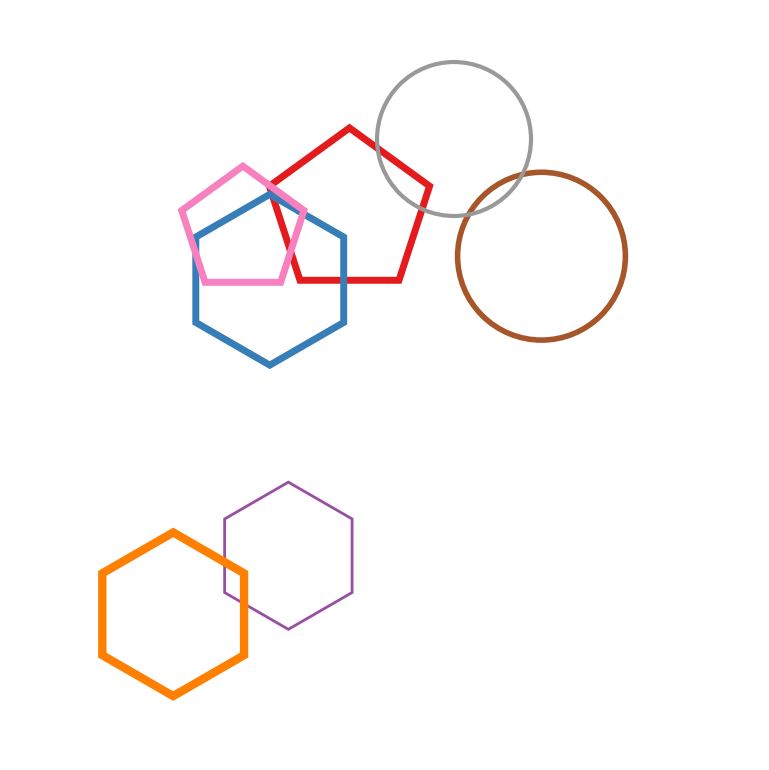[{"shape": "pentagon", "thickness": 2.5, "radius": 0.55, "center": [0.454, 0.724]}, {"shape": "hexagon", "thickness": 2.5, "radius": 0.55, "center": [0.35, 0.637]}, {"shape": "hexagon", "thickness": 1, "radius": 0.48, "center": [0.374, 0.278]}, {"shape": "hexagon", "thickness": 3, "radius": 0.53, "center": [0.225, 0.202]}, {"shape": "circle", "thickness": 2, "radius": 0.54, "center": [0.703, 0.667]}, {"shape": "pentagon", "thickness": 2.5, "radius": 0.42, "center": [0.315, 0.701]}, {"shape": "circle", "thickness": 1.5, "radius": 0.5, "center": [0.59, 0.819]}]